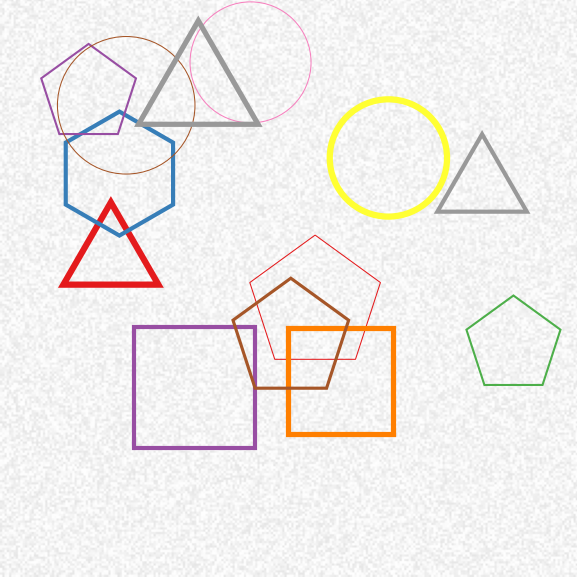[{"shape": "triangle", "thickness": 3, "radius": 0.48, "center": [0.192, 0.554]}, {"shape": "pentagon", "thickness": 0.5, "radius": 0.59, "center": [0.546, 0.473]}, {"shape": "hexagon", "thickness": 2, "radius": 0.54, "center": [0.207, 0.699]}, {"shape": "pentagon", "thickness": 1, "radius": 0.43, "center": [0.889, 0.402]}, {"shape": "square", "thickness": 2, "radius": 0.53, "center": [0.336, 0.328]}, {"shape": "pentagon", "thickness": 1, "radius": 0.43, "center": [0.153, 0.837]}, {"shape": "square", "thickness": 2.5, "radius": 0.46, "center": [0.59, 0.339]}, {"shape": "circle", "thickness": 3, "radius": 0.51, "center": [0.673, 0.726]}, {"shape": "circle", "thickness": 0.5, "radius": 0.6, "center": [0.219, 0.817]}, {"shape": "pentagon", "thickness": 1.5, "radius": 0.53, "center": [0.504, 0.412]}, {"shape": "circle", "thickness": 0.5, "radius": 0.52, "center": [0.434, 0.891]}, {"shape": "triangle", "thickness": 2.5, "radius": 0.6, "center": [0.343, 0.844]}, {"shape": "triangle", "thickness": 2, "radius": 0.45, "center": [0.835, 0.677]}]